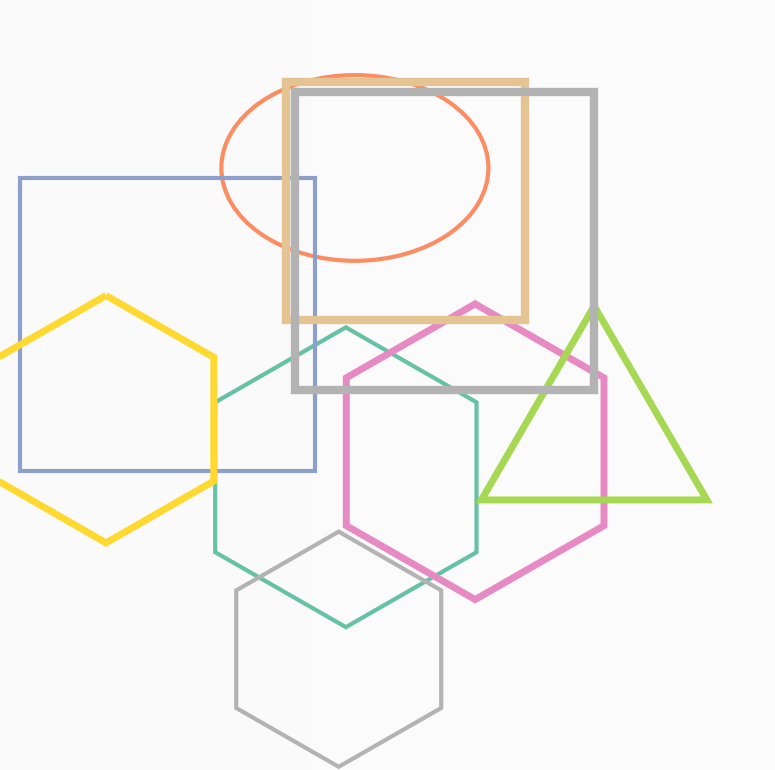[{"shape": "hexagon", "thickness": 1.5, "radius": 0.97, "center": [0.446, 0.38]}, {"shape": "oval", "thickness": 1.5, "radius": 0.86, "center": [0.458, 0.782]}, {"shape": "square", "thickness": 1.5, "radius": 0.95, "center": [0.216, 0.579]}, {"shape": "hexagon", "thickness": 2.5, "radius": 0.96, "center": [0.613, 0.413]}, {"shape": "triangle", "thickness": 2.5, "radius": 0.84, "center": [0.767, 0.435]}, {"shape": "hexagon", "thickness": 2.5, "radius": 0.8, "center": [0.137, 0.456]}, {"shape": "square", "thickness": 3, "radius": 0.77, "center": [0.523, 0.739]}, {"shape": "hexagon", "thickness": 1.5, "radius": 0.76, "center": [0.437, 0.157]}, {"shape": "square", "thickness": 3, "radius": 0.97, "center": [0.573, 0.687]}]